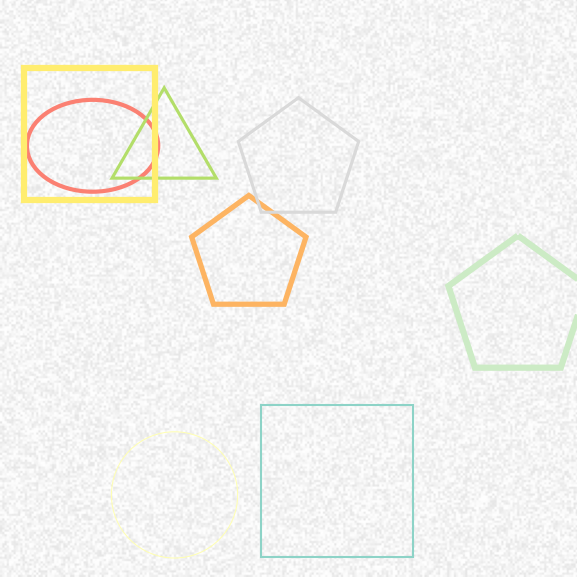[{"shape": "square", "thickness": 1, "radius": 0.66, "center": [0.583, 0.166]}, {"shape": "circle", "thickness": 0.5, "radius": 0.55, "center": [0.302, 0.142]}, {"shape": "oval", "thickness": 2, "radius": 0.57, "center": [0.16, 0.747]}, {"shape": "pentagon", "thickness": 2.5, "radius": 0.52, "center": [0.431, 0.557]}, {"shape": "triangle", "thickness": 1.5, "radius": 0.52, "center": [0.284, 0.743]}, {"shape": "pentagon", "thickness": 1.5, "radius": 0.55, "center": [0.517, 0.72]}, {"shape": "pentagon", "thickness": 3, "radius": 0.63, "center": [0.897, 0.465]}, {"shape": "square", "thickness": 3, "radius": 0.57, "center": [0.155, 0.767]}]